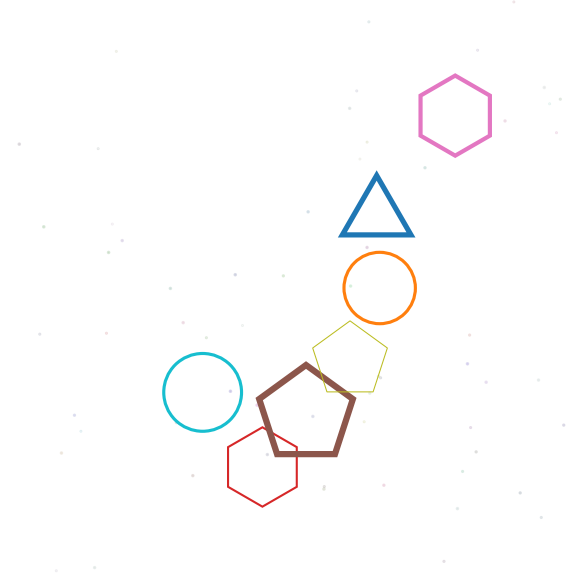[{"shape": "triangle", "thickness": 2.5, "radius": 0.34, "center": [0.652, 0.627]}, {"shape": "circle", "thickness": 1.5, "radius": 0.31, "center": [0.657, 0.5]}, {"shape": "hexagon", "thickness": 1, "radius": 0.34, "center": [0.454, 0.191]}, {"shape": "pentagon", "thickness": 3, "radius": 0.43, "center": [0.53, 0.282]}, {"shape": "hexagon", "thickness": 2, "radius": 0.35, "center": [0.788, 0.799]}, {"shape": "pentagon", "thickness": 0.5, "radius": 0.34, "center": [0.606, 0.376]}, {"shape": "circle", "thickness": 1.5, "radius": 0.34, "center": [0.351, 0.32]}]